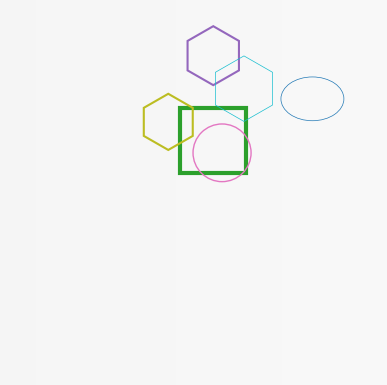[{"shape": "oval", "thickness": 0.5, "radius": 0.41, "center": [0.806, 0.743]}, {"shape": "square", "thickness": 3, "radius": 0.43, "center": [0.549, 0.635]}, {"shape": "hexagon", "thickness": 1.5, "radius": 0.38, "center": [0.55, 0.855]}, {"shape": "circle", "thickness": 1, "radius": 0.37, "center": [0.573, 0.603]}, {"shape": "hexagon", "thickness": 1.5, "radius": 0.36, "center": [0.434, 0.683]}, {"shape": "hexagon", "thickness": 0.5, "radius": 0.43, "center": [0.63, 0.77]}]